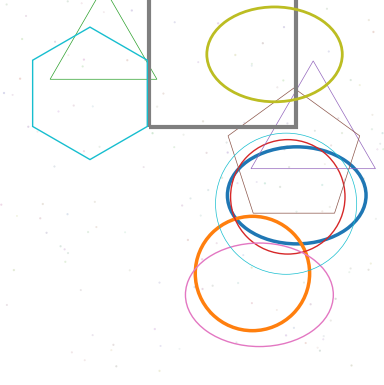[{"shape": "oval", "thickness": 2.5, "radius": 0.9, "center": [0.771, 0.493]}, {"shape": "circle", "thickness": 2.5, "radius": 0.74, "center": [0.656, 0.29]}, {"shape": "triangle", "thickness": 0.5, "radius": 0.8, "center": [0.269, 0.874]}, {"shape": "circle", "thickness": 1, "radius": 0.74, "center": [0.748, 0.489]}, {"shape": "triangle", "thickness": 0.5, "radius": 0.93, "center": [0.814, 0.655]}, {"shape": "pentagon", "thickness": 0.5, "radius": 0.9, "center": [0.763, 0.592]}, {"shape": "oval", "thickness": 1, "radius": 0.96, "center": [0.674, 0.234]}, {"shape": "square", "thickness": 3, "radius": 0.96, "center": [0.577, 0.86]}, {"shape": "oval", "thickness": 2, "radius": 0.88, "center": [0.713, 0.859]}, {"shape": "circle", "thickness": 0.5, "radius": 0.92, "center": [0.743, 0.471]}, {"shape": "hexagon", "thickness": 1, "radius": 0.86, "center": [0.234, 0.758]}]